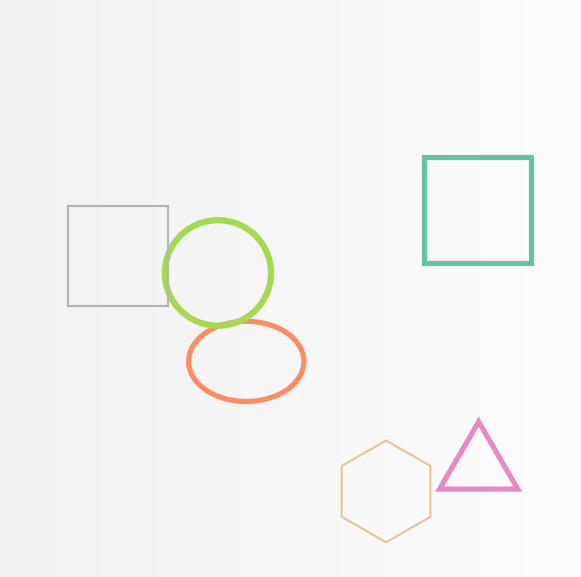[{"shape": "square", "thickness": 2.5, "radius": 0.46, "center": [0.822, 0.636]}, {"shape": "oval", "thickness": 2.5, "radius": 0.5, "center": [0.424, 0.373]}, {"shape": "triangle", "thickness": 2.5, "radius": 0.39, "center": [0.824, 0.191]}, {"shape": "circle", "thickness": 3, "radius": 0.46, "center": [0.375, 0.526]}, {"shape": "hexagon", "thickness": 1, "radius": 0.44, "center": [0.664, 0.148]}, {"shape": "square", "thickness": 1, "radius": 0.43, "center": [0.203, 0.556]}]